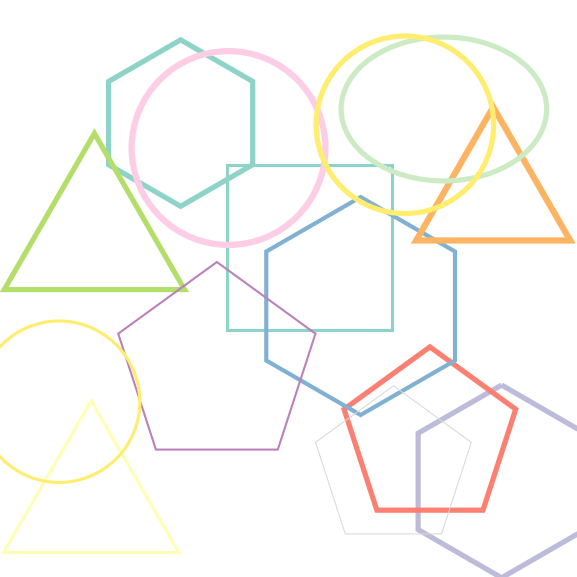[{"shape": "square", "thickness": 1.5, "radius": 0.71, "center": [0.536, 0.57]}, {"shape": "hexagon", "thickness": 2.5, "radius": 0.72, "center": [0.313, 0.786]}, {"shape": "triangle", "thickness": 1.5, "radius": 0.88, "center": [0.158, 0.13]}, {"shape": "hexagon", "thickness": 2.5, "radius": 0.83, "center": [0.869, 0.166]}, {"shape": "pentagon", "thickness": 2.5, "radius": 0.78, "center": [0.744, 0.242]}, {"shape": "hexagon", "thickness": 2, "radius": 0.94, "center": [0.624, 0.469]}, {"shape": "triangle", "thickness": 3, "radius": 0.77, "center": [0.854, 0.66]}, {"shape": "triangle", "thickness": 2.5, "radius": 0.9, "center": [0.163, 0.588]}, {"shape": "circle", "thickness": 3, "radius": 0.84, "center": [0.396, 0.743]}, {"shape": "pentagon", "thickness": 0.5, "radius": 0.71, "center": [0.681, 0.189]}, {"shape": "pentagon", "thickness": 1, "radius": 0.9, "center": [0.376, 0.366]}, {"shape": "oval", "thickness": 2.5, "radius": 0.89, "center": [0.769, 0.81]}, {"shape": "circle", "thickness": 2.5, "radius": 0.77, "center": [0.701, 0.783]}, {"shape": "circle", "thickness": 1.5, "radius": 0.7, "center": [0.102, 0.304]}]